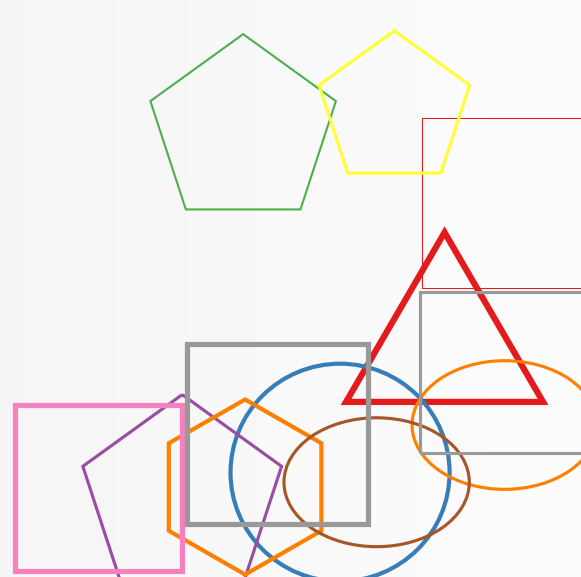[{"shape": "triangle", "thickness": 3, "radius": 0.98, "center": [0.765, 0.401]}, {"shape": "square", "thickness": 0.5, "radius": 0.74, "center": [0.873, 0.647]}, {"shape": "circle", "thickness": 2, "radius": 0.94, "center": [0.585, 0.181]}, {"shape": "pentagon", "thickness": 1, "radius": 0.84, "center": [0.418, 0.772]}, {"shape": "pentagon", "thickness": 1.5, "radius": 0.9, "center": [0.313, 0.136]}, {"shape": "hexagon", "thickness": 2, "radius": 0.76, "center": [0.422, 0.156]}, {"shape": "oval", "thickness": 1.5, "radius": 0.8, "center": [0.868, 0.263]}, {"shape": "pentagon", "thickness": 1.5, "radius": 0.68, "center": [0.678, 0.81]}, {"shape": "oval", "thickness": 1.5, "radius": 0.8, "center": [0.648, 0.164]}, {"shape": "square", "thickness": 2.5, "radius": 0.72, "center": [0.17, 0.154]}, {"shape": "square", "thickness": 1.5, "radius": 0.7, "center": [0.863, 0.354]}, {"shape": "square", "thickness": 2.5, "radius": 0.78, "center": [0.478, 0.248]}]